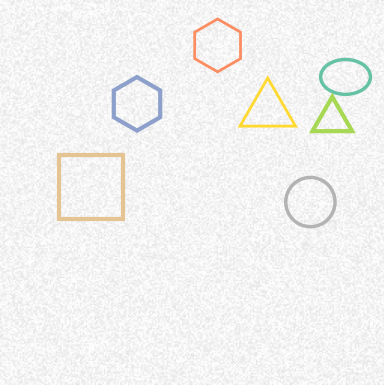[{"shape": "oval", "thickness": 2.5, "radius": 0.32, "center": [0.897, 0.8]}, {"shape": "hexagon", "thickness": 2, "radius": 0.34, "center": [0.565, 0.882]}, {"shape": "hexagon", "thickness": 3, "radius": 0.35, "center": [0.356, 0.73]}, {"shape": "triangle", "thickness": 3, "radius": 0.3, "center": [0.863, 0.689]}, {"shape": "triangle", "thickness": 2, "radius": 0.42, "center": [0.695, 0.714]}, {"shape": "square", "thickness": 3, "radius": 0.42, "center": [0.235, 0.513]}, {"shape": "circle", "thickness": 2.5, "radius": 0.32, "center": [0.806, 0.475]}]